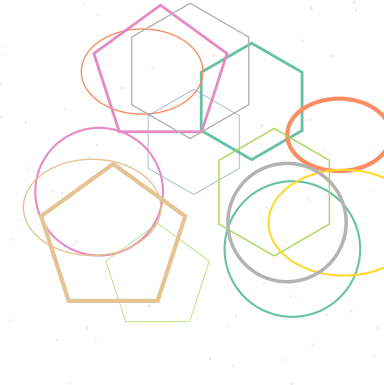[{"shape": "circle", "thickness": 1.5, "radius": 0.88, "center": [0.759, 0.353]}, {"shape": "hexagon", "thickness": 2, "radius": 0.76, "center": [0.654, 0.737]}, {"shape": "oval", "thickness": 3, "radius": 0.67, "center": [0.88, 0.65]}, {"shape": "oval", "thickness": 1, "radius": 0.79, "center": [0.369, 0.814]}, {"shape": "hexagon", "thickness": 0.5, "radius": 0.68, "center": [0.503, 0.631]}, {"shape": "pentagon", "thickness": 2, "radius": 0.91, "center": [0.417, 0.805]}, {"shape": "circle", "thickness": 1.5, "radius": 0.83, "center": [0.258, 0.502]}, {"shape": "hexagon", "thickness": 1, "radius": 0.83, "center": [0.712, 0.501]}, {"shape": "pentagon", "thickness": 0.5, "radius": 0.71, "center": [0.409, 0.278]}, {"shape": "oval", "thickness": 1.5, "radius": 0.98, "center": [0.894, 0.422]}, {"shape": "pentagon", "thickness": 3, "radius": 0.98, "center": [0.294, 0.378]}, {"shape": "oval", "thickness": 1, "radius": 0.89, "center": [0.239, 0.461]}, {"shape": "hexagon", "thickness": 1, "radius": 0.88, "center": [0.494, 0.816]}, {"shape": "circle", "thickness": 2.5, "radius": 0.77, "center": [0.745, 0.422]}]